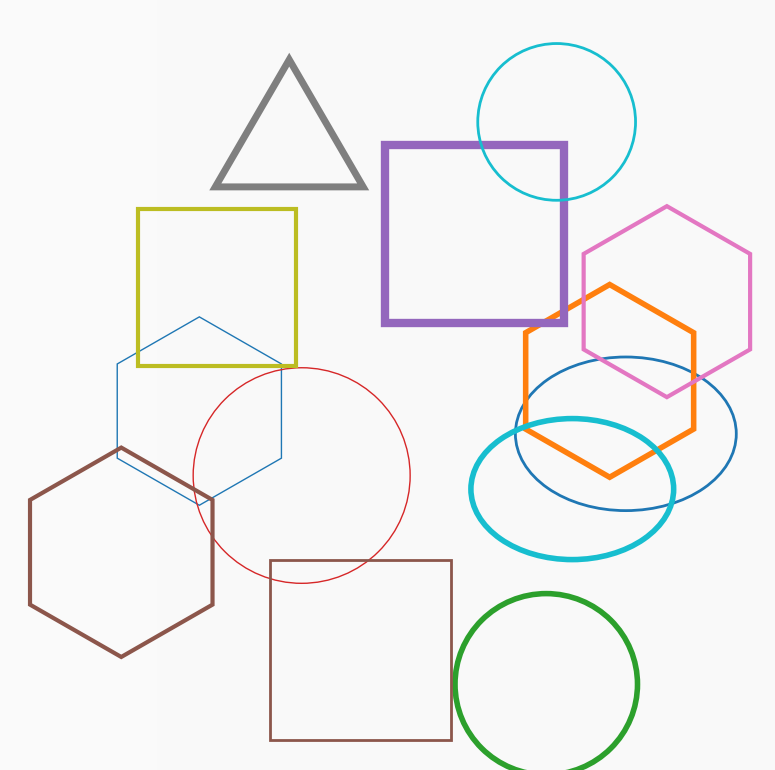[{"shape": "oval", "thickness": 1, "radius": 0.71, "center": [0.808, 0.437]}, {"shape": "hexagon", "thickness": 0.5, "radius": 0.61, "center": [0.257, 0.466]}, {"shape": "hexagon", "thickness": 2, "radius": 0.63, "center": [0.787, 0.505]}, {"shape": "circle", "thickness": 2, "radius": 0.59, "center": [0.705, 0.111]}, {"shape": "circle", "thickness": 0.5, "radius": 0.7, "center": [0.389, 0.382]}, {"shape": "square", "thickness": 3, "radius": 0.58, "center": [0.613, 0.696]}, {"shape": "hexagon", "thickness": 1.5, "radius": 0.68, "center": [0.156, 0.283]}, {"shape": "square", "thickness": 1, "radius": 0.58, "center": [0.465, 0.156]}, {"shape": "hexagon", "thickness": 1.5, "radius": 0.62, "center": [0.86, 0.608]}, {"shape": "triangle", "thickness": 2.5, "radius": 0.55, "center": [0.373, 0.812]}, {"shape": "square", "thickness": 1.5, "radius": 0.51, "center": [0.28, 0.627]}, {"shape": "oval", "thickness": 2, "radius": 0.65, "center": [0.738, 0.365]}, {"shape": "circle", "thickness": 1, "radius": 0.51, "center": [0.718, 0.842]}]